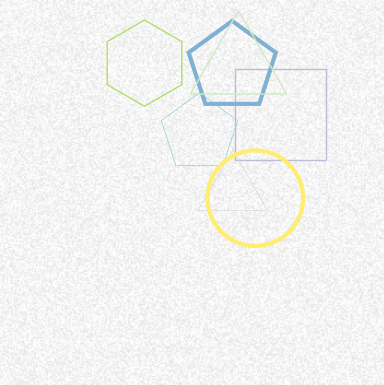[{"shape": "pentagon", "thickness": 0.5, "radius": 0.52, "center": [0.518, 0.655]}, {"shape": "square", "thickness": 1, "radius": 0.59, "center": [0.728, 0.703]}, {"shape": "pentagon", "thickness": 3, "radius": 0.6, "center": [0.603, 0.827]}, {"shape": "hexagon", "thickness": 1, "radius": 0.56, "center": [0.375, 0.836]}, {"shape": "triangle", "thickness": 0.5, "radius": 0.52, "center": [0.605, 0.506]}, {"shape": "triangle", "thickness": 1, "radius": 0.72, "center": [0.62, 0.828]}, {"shape": "circle", "thickness": 3, "radius": 0.62, "center": [0.663, 0.485]}]